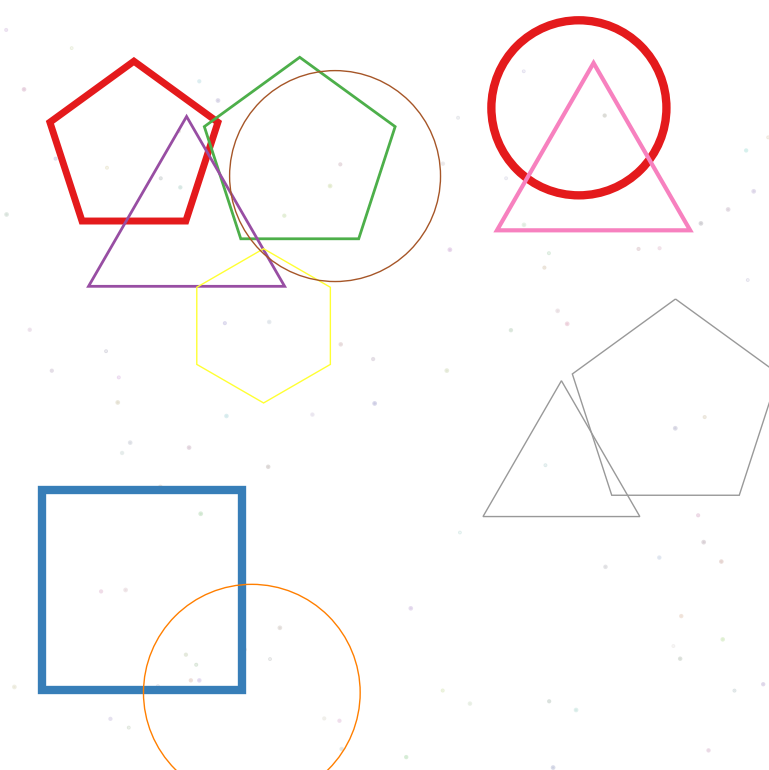[{"shape": "circle", "thickness": 3, "radius": 0.57, "center": [0.752, 0.86]}, {"shape": "pentagon", "thickness": 2.5, "radius": 0.57, "center": [0.174, 0.806]}, {"shape": "square", "thickness": 3, "radius": 0.65, "center": [0.185, 0.234]}, {"shape": "pentagon", "thickness": 1, "radius": 0.65, "center": [0.389, 0.795]}, {"shape": "triangle", "thickness": 1, "radius": 0.74, "center": [0.242, 0.702]}, {"shape": "circle", "thickness": 0.5, "radius": 0.7, "center": [0.327, 0.1]}, {"shape": "hexagon", "thickness": 0.5, "radius": 0.5, "center": [0.342, 0.577]}, {"shape": "circle", "thickness": 0.5, "radius": 0.68, "center": [0.435, 0.771]}, {"shape": "triangle", "thickness": 1.5, "radius": 0.72, "center": [0.771, 0.773]}, {"shape": "triangle", "thickness": 0.5, "radius": 0.59, "center": [0.729, 0.388]}, {"shape": "pentagon", "thickness": 0.5, "radius": 0.7, "center": [0.877, 0.471]}]